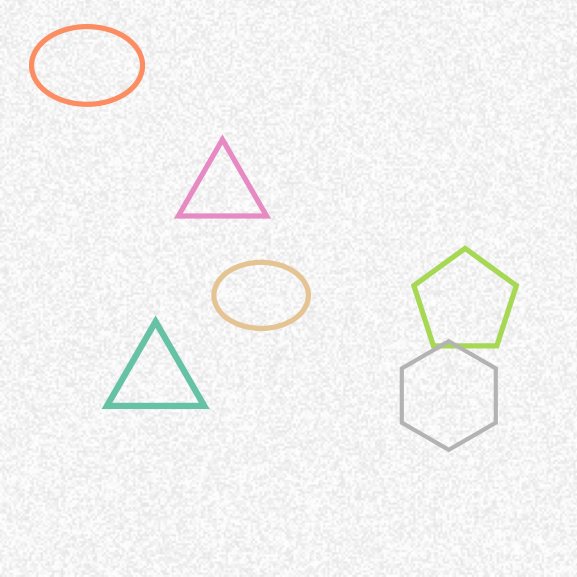[{"shape": "triangle", "thickness": 3, "radius": 0.49, "center": [0.269, 0.345]}, {"shape": "oval", "thickness": 2.5, "radius": 0.48, "center": [0.151, 0.886]}, {"shape": "triangle", "thickness": 2.5, "radius": 0.44, "center": [0.385, 0.669]}, {"shape": "pentagon", "thickness": 2.5, "radius": 0.47, "center": [0.805, 0.476]}, {"shape": "oval", "thickness": 2.5, "radius": 0.41, "center": [0.452, 0.488]}, {"shape": "hexagon", "thickness": 2, "radius": 0.47, "center": [0.777, 0.314]}]